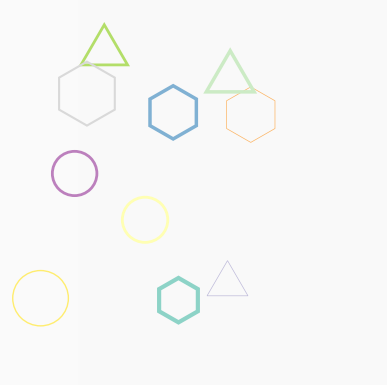[{"shape": "hexagon", "thickness": 3, "radius": 0.29, "center": [0.461, 0.22]}, {"shape": "circle", "thickness": 2, "radius": 0.29, "center": [0.374, 0.429]}, {"shape": "triangle", "thickness": 0.5, "radius": 0.3, "center": [0.587, 0.262]}, {"shape": "hexagon", "thickness": 2.5, "radius": 0.35, "center": [0.447, 0.708]}, {"shape": "hexagon", "thickness": 0.5, "radius": 0.36, "center": [0.647, 0.702]}, {"shape": "triangle", "thickness": 2, "radius": 0.35, "center": [0.269, 0.866]}, {"shape": "hexagon", "thickness": 1.5, "radius": 0.42, "center": [0.224, 0.757]}, {"shape": "circle", "thickness": 2, "radius": 0.29, "center": [0.193, 0.549]}, {"shape": "triangle", "thickness": 2.5, "radius": 0.36, "center": [0.594, 0.797]}, {"shape": "circle", "thickness": 1, "radius": 0.36, "center": [0.105, 0.225]}]